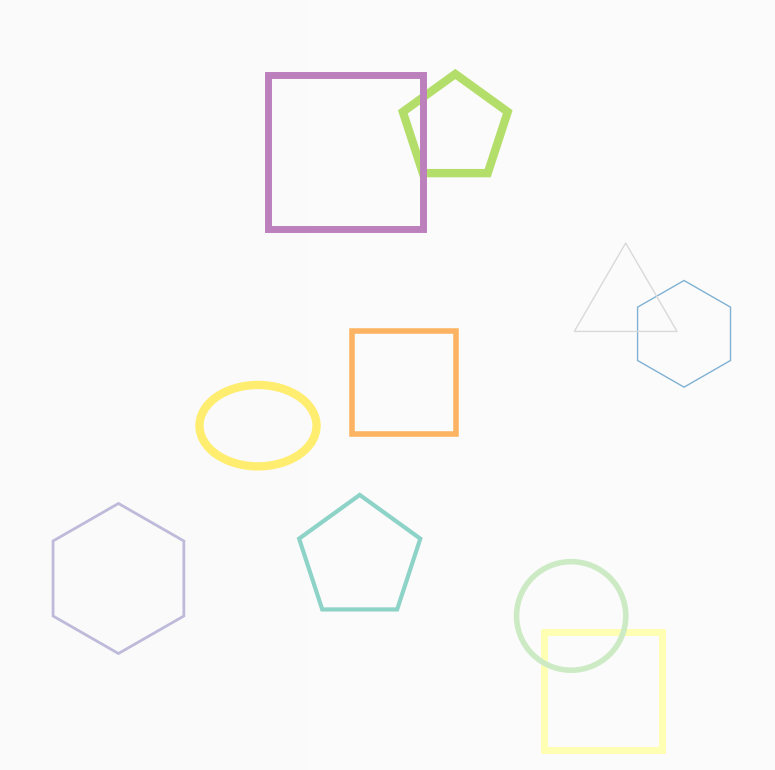[{"shape": "pentagon", "thickness": 1.5, "radius": 0.41, "center": [0.464, 0.275]}, {"shape": "square", "thickness": 2.5, "radius": 0.38, "center": [0.778, 0.102]}, {"shape": "hexagon", "thickness": 1, "radius": 0.49, "center": [0.153, 0.249]}, {"shape": "hexagon", "thickness": 0.5, "radius": 0.35, "center": [0.883, 0.566]}, {"shape": "square", "thickness": 2, "radius": 0.33, "center": [0.521, 0.503]}, {"shape": "pentagon", "thickness": 3, "radius": 0.36, "center": [0.587, 0.833]}, {"shape": "triangle", "thickness": 0.5, "radius": 0.38, "center": [0.807, 0.608]}, {"shape": "square", "thickness": 2.5, "radius": 0.5, "center": [0.446, 0.803]}, {"shape": "circle", "thickness": 2, "radius": 0.35, "center": [0.737, 0.2]}, {"shape": "oval", "thickness": 3, "radius": 0.38, "center": [0.333, 0.447]}]